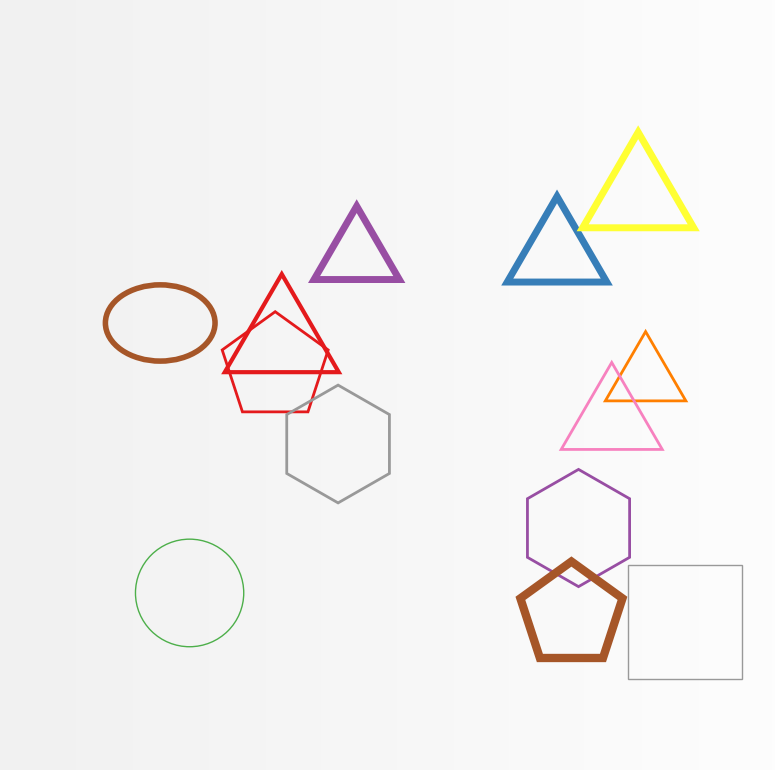[{"shape": "triangle", "thickness": 1.5, "radius": 0.42, "center": [0.364, 0.559]}, {"shape": "pentagon", "thickness": 1, "radius": 0.36, "center": [0.355, 0.523]}, {"shape": "triangle", "thickness": 2.5, "radius": 0.37, "center": [0.719, 0.671]}, {"shape": "circle", "thickness": 0.5, "radius": 0.35, "center": [0.245, 0.23]}, {"shape": "triangle", "thickness": 2.5, "radius": 0.32, "center": [0.46, 0.669]}, {"shape": "hexagon", "thickness": 1, "radius": 0.38, "center": [0.746, 0.314]}, {"shape": "triangle", "thickness": 1, "radius": 0.3, "center": [0.833, 0.509]}, {"shape": "triangle", "thickness": 2.5, "radius": 0.41, "center": [0.823, 0.746]}, {"shape": "pentagon", "thickness": 3, "radius": 0.35, "center": [0.737, 0.201]}, {"shape": "oval", "thickness": 2, "radius": 0.35, "center": [0.207, 0.581]}, {"shape": "triangle", "thickness": 1, "radius": 0.38, "center": [0.789, 0.454]}, {"shape": "hexagon", "thickness": 1, "radius": 0.38, "center": [0.436, 0.423]}, {"shape": "square", "thickness": 0.5, "radius": 0.37, "center": [0.884, 0.192]}]